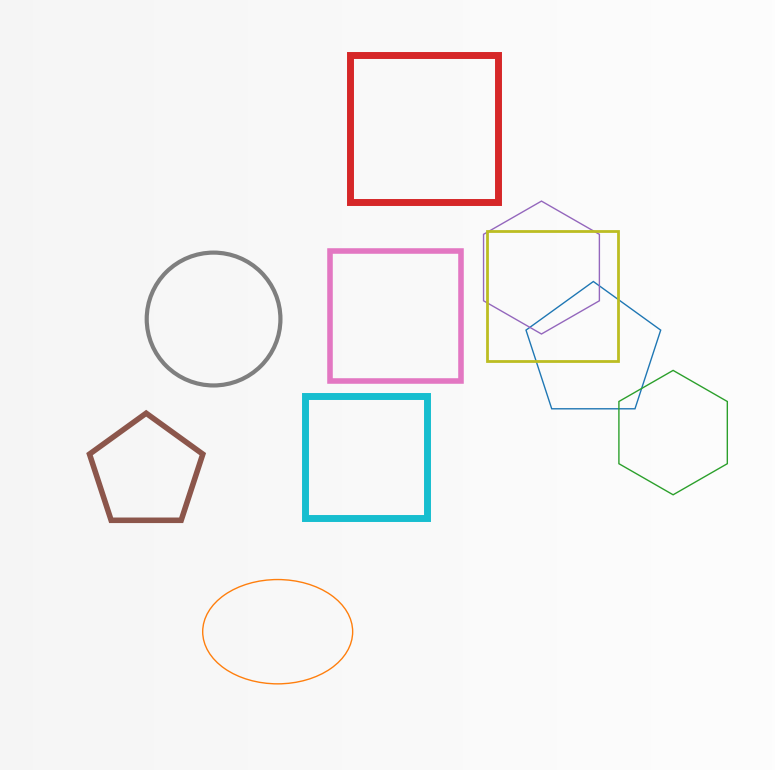[{"shape": "pentagon", "thickness": 0.5, "radius": 0.46, "center": [0.766, 0.543]}, {"shape": "oval", "thickness": 0.5, "radius": 0.48, "center": [0.358, 0.18]}, {"shape": "hexagon", "thickness": 0.5, "radius": 0.4, "center": [0.869, 0.438]}, {"shape": "square", "thickness": 2.5, "radius": 0.48, "center": [0.547, 0.833]}, {"shape": "hexagon", "thickness": 0.5, "radius": 0.43, "center": [0.699, 0.653]}, {"shape": "pentagon", "thickness": 2, "radius": 0.38, "center": [0.189, 0.386]}, {"shape": "square", "thickness": 2, "radius": 0.42, "center": [0.51, 0.589]}, {"shape": "circle", "thickness": 1.5, "radius": 0.43, "center": [0.276, 0.586]}, {"shape": "square", "thickness": 1, "radius": 0.42, "center": [0.713, 0.616]}, {"shape": "square", "thickness": 2.5, "radius": 0.4, "center": [0.472, 0.407]}]